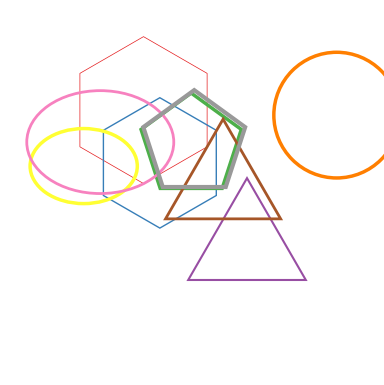[{"shape": "hexagon", "thickness": 0.5, "radius": 0.95, "center": [0.373, 0.714]}, {"shape": "hexagon", "thickness": 1, "radius": 0.85, "center": [0.415, 0.577]}, {"shape": "pentagon", "thickness": 2.5, "radius": 0.68, "center": [0.497, 0.621]}, {"shape": "triangle", "thickness": 1.5, "radius": 0.88, "center": [0.642, 0.361]}, {"shape": "circle", "thickness": 2.5, "radius": 0.82, "center": [0.874, 0.701]}, {"shape": "oval", "thickness": 2.5, "radius": 0.7, "center": [0.217, 0.569]}, {"shape": "triangle", "thickness": 2, "radius": 0.86, "center": [0.579, 0.518]}, {"shape": "oval", "thickness": 2, "radius": 0.95, "center": [0.26, 0.631]}, {"shape": "pentagon", "thickness": 3, "radius": 0.7, "center": [0.505, 0.627]}]